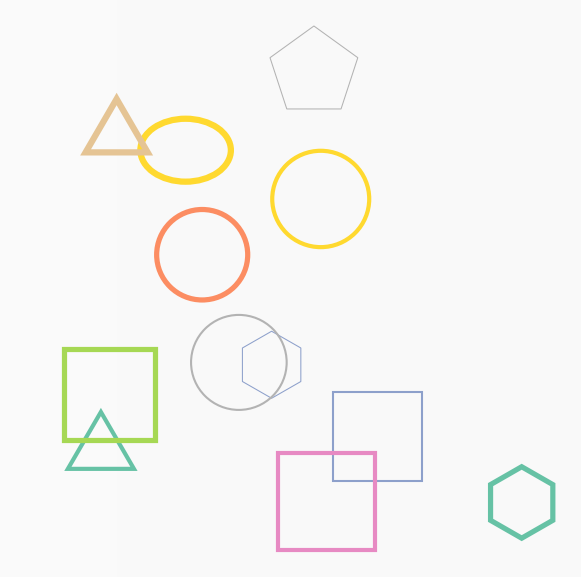[{"shape": "triangle", "thickness": 2, "radius": 0.33, "center": [0.174, 0.22]}, {"shape": "hexagon", "thickness": 2.5, "radius": 0.31, "center": [0.898, 0.129]}, {"shape": "circle", "thickness": 2.5, "radius": 0.39, "center": [0.348, 0.558]}, {"shape": "hexagon", "thickness": 0.5, "radius": 0.29, "center": [0.467, 0.368]}, {"shape": "square", "thickness": 1, "radius": 0.38, "center": [0.649, 0.243]}, {"shape": "square", "thickness": 2, "radius": 0.42, "center": [0.561, 0.131]}, {"shape": "square", "thickness": 2.5, "radius": 0.39, "center": [0.189, 0.316]}, {"shape": "oval", "thickness": 3, "radius": 0.39, "center": [0.319, 0.739]}, {"shape": "circle", "thickness": 2, "radius": 0.42, "center": [0.552, 0.655]}, {"shape": "triangle", "thickness": 3, "radius": 0.31, "center": [0.201, 0.766]}, {"shape": "circle", "thickness": 1, "radius": 0.41, "center": [0.411, 0.372]}, {"shape": "pentagon", "thickness": 0.5, "radius": 0.4, "center": [0.54, 0.875]}]